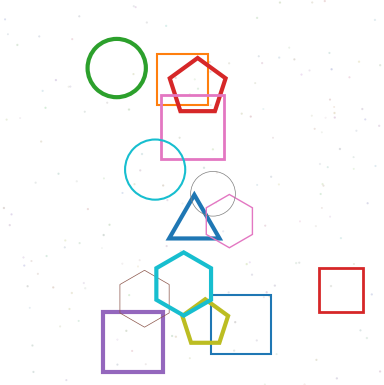[{"shape": "triangle", "thickness": 3, "radius": 0.38, "center": [0.505, 0.418]}, {"shape": "square", "thickness": 1.5, "radius": 0.39, "center": [0.626, 0.157]}, {"shape": "square", "thickness": 1.5, "radius": 0.33, "center": [0.474, 0.794]}, {"shape": "circle", "thickness": 3, "radius": 0.38, "center": [0.303, 0.823]}, {"shape": "square", "thickness": 2, "radius": 0.29, "center": [0.886, 0.246]}, {"shape": "pentagon", "thickness": 3, "radius": 0.38, "center": [0.513, 0.773]}, {"shape": "square", "thickness": 3, "radius": 0.39, "center": [0.345, 0.112]}, {"shape": "hexagon", "thickness": 0.5, "radius": 0.37, "center": [0.375, 0.224]}, {"shape": "square", "thickness": 2, "radius": 0.41, "center": [0.5, 0.67]}, {"shape": "hexagon", "thickness": 1, "radius": 0.35, "center": [0.596, 0.426]}, {"shape": "circle", "thickness": 0.5, "radius": 0.29, "center": [0.553, 0.497]}, {"shape": "pentagon", "thickness": 3, "radius": 0.31, "center": [0.533, 0.16]}, {"shape": "circle", "thickness": 1.5, "radius": 0.39, "center": [0.403, 0.559]}, {"shape": "hexagon", "thickness": 3, "radius": 0.41, "center": [0.477, 0.262]}]